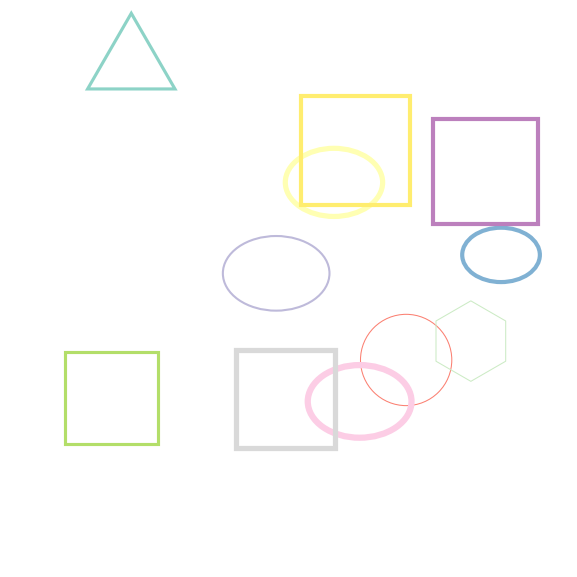[{"shape": "triangle", "thickness": 1.5, "radius": 0.44, "center": [0.227, 0.889]}, {"shape": "oval", "thickness": 2.5, "radius": 0.42, "center": [0.578, 0.683]}, {"shape": "oval", "thickness": 1, "radius": 0.46, "center": [0.478, 0.526]}, {"shape": "circle", "thickness": 0.5, "radius": 0.4, "center": [0.703, 0.376]}, {"shape": "oval", "thickness": 2, "radius": 0.34, "center": [0.868, 0.558]}, {"shape": "square", "thickness": 1.5, "radius": 0.4, "center": [0.193, 0.31]}, {"shape": "oval", "thickness": 3, "radius": 0.45, "center": [0.623, 0.304]}, {"shape": "square", "thickness": 2.5, "radius": 0.43, "center": [0.494, 0.309]}, {"shape": "square", "thickness": 2, "radius": 0.46, "center": [0.841, 0.702]}, {"shape": "hexagon", "thickness": 0.5, "radius": 0.35, "center": [0.815, 0.408]}, {"shape": "square", "thickness": 2, "radius": 0.47, "center": [0.616, 0.738]}]